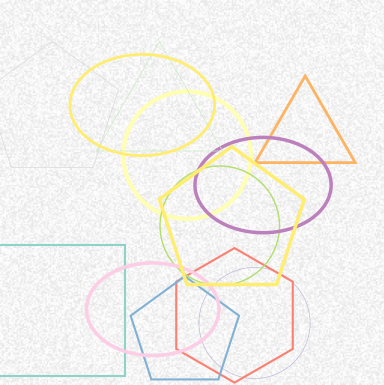[{"shape": "square", "thickness": 1.5, "radius": 0.85, "center": [0.153, 0.193]}, {"shape": "circle", "thickness": 3, "radius": 0.83, "center": [0.486, 0.597]}, {"shape": "circle", "thickness": 0.5, "radius": 0.72, "center": [0.661, 0.161]}, {"shape": "hexagon", "thickness": 1.5, "radius": 0.87, "center": [0.609, 0.181]}, {"shape": "pentagon", "thickness": 1.5, "radius": 0.74, "center": [0.48, 0.134]}, {"shape": "triangle", "thickness": 2, "radius": 0.75, "center": [0.793, 0.653]}, {"shape": "circle", "thickness": 1, "radius": 0.78, "center": [0.571, 0.414]}, {"shape": "oval", "thickness": 2.5, "radius": 0.86, "center": [0.397, 0.197]}, {"shape": "pentagon", "thickness": 0.5, "radius": 0.9, "center": [0.136, 0.711]}, {"shape": "oval", "thickness": 2.5, "radius": 0.88, "center": [0.683, 0.519]}, {"shape": "triangle", "thickness": 0.5, "radius": 0.95, "center": [0.414, 0.703]}, {"shape": "pentagon", "thickness": 2.5, "radius": 0.99, "center": [0.602, 0.421]}, {"shape": "oval", "thickness": 2, "radius": 0.94, "center": [0.369, 0.727]}]